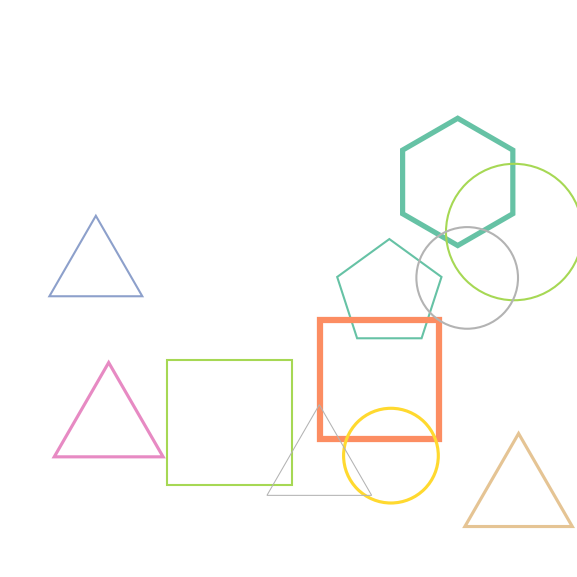[{"shape": "hexagon", "thickness": 2.5, "radius": 0.55, "center": [0.793, 0.684]}, {"shape": "pentagon", "thickness": 1, "radius": 0.47, "center": [0.674, 0.49]}, {"shape": "square", "thickness": 3, "radius": 0.52, "center": [0.657, 0.342]}, {"shape": "triangle", "thickness": 1, "radius": 0.46, "center": [0.166, 0.533]}, {"shape": "triangle", "thickness": 1.5, "radius": 0.54, "center": [0.188, 0.262]}, {"shape": "circle", "thickness": 1, "radius": 0.59, "center": [0.89, 0.597]}, {"shape": "square", "thickness": 1, "radius": 0.54, "center": [0.398, 0.267]}, {"shape": "circle", "thickness": 1.5, "radius": 0.41, "center": [0.677, 0.21]}, {"shape": "triangle", "thickness": 1.5, "radius": 0.54, "center": [0.898, 0.141]}, {"shape": "triangle", "thickness": 0.5, "radius": 0.52, "center": [0.553, 0.194]}, {"shape": "circle", "thickness": 1, "radius": 0.44, "center": [0.809, 0.518]}]